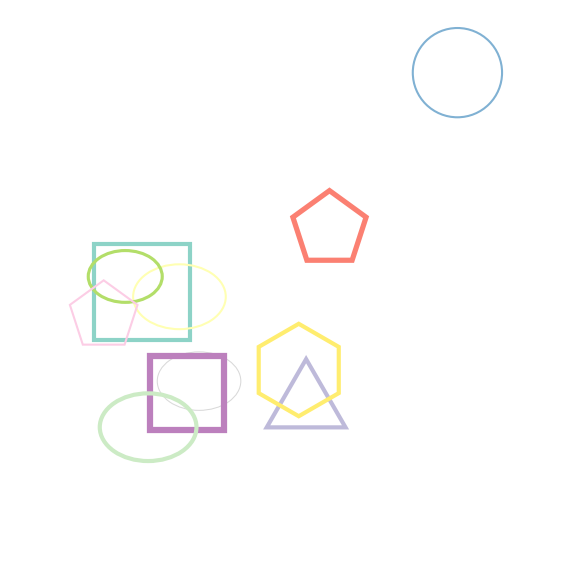[{"shape": "square", "thickness": 2, "radius": 0.42, "center": [0.246, 0.494]}, {"shape": "oval", "thickness": 1, "radius": 0.4, "center": [0.311, 0.485]}, {"shape": "triangle", "thickness": 2, "radius": 0.39, "center": [0.53, 0.298]}, {"shape": "pentagon", "thickness": 2.5, "radius": 0.33, "center": [0.571, 0.602]}, {"shape": "circle", "thickness": 1, "radius": 0.39, "center": [0.792, 0.873]}, {"shape": "oval", "thickness": 1.5, "radius": 0.32, "center": [0.217, 0.52]}, {"shape": "pentagon", "thickness": 1, "radius": 0.31, "center": [0.18, 0.452]}, {"shape": "oval", "thickness": 0.5, "radius": 0.36, "center": [0.345, 0.339]}, {"shape": "square", "thickness": 3, "radius": 0.32, "center": [0.324, 0.319]}, {"shape": "oval", "thickness": 2, "radius": 0.42, "center": [0.256, 0.259]}, {"shape": "hexagon", "thickness": 2, "radius": 0.4, "center": [0.517, 0.358]}]